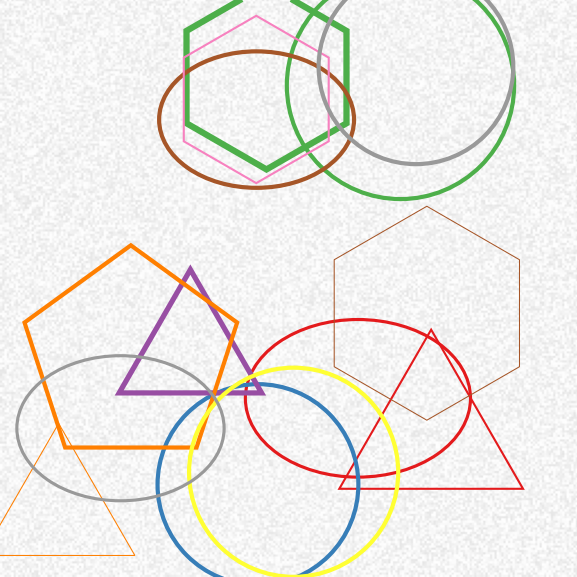[{"shape": "triangle", "thickness": 1, "radius": 0.92, "center": [0.747, 0.245]}, {"shape": "oval", "thickness": 1.5, "radius": 0.97, "center": [0.62, 0.309]}, {"shape": "circle", "thickness": 2, "radius": 0.87, "center": [0.447, 0.16]}, {"shape": "hexagon", "thickness": 3, "radius": 0.8, "center": [0.461, 0.866]}, {"shape": "circle", "thickness": 2, "radius": 0.98, "center": [0.693, 0.851]}, {"shape": "triangle", "thickness": 2.5, "radius": 0.71, "center": [0.33, 0.39]}, {"shape": "pentagon", "thickness": 2, "radius": 0.97, "center": [0.227, 0.381]}, {"shape": "triangle", "thickness": 0.5, "radius": 0.76, "center": [0.102, 0.113]}, {"shape": "circle", "thickness": 2, "radius": 0.91, "center": [0.508, 0.181]}, {"shape": "hexagon", "thickness": 0.5, "radius": 0.93, "center": [0.739, 0.457]}, {"shape": "oval", "thickness": 2, "radius": 0.84, "center": [0.444, 0.792]}, {"shape": "hexagon", "thickness": 1, "radius": 0.72, "center": [0.444, 0.827]}, {"shape": "oval", "thickness": 1.5, "radius": 0.9, "center": [0.209, 0.258]}, {"shape": "circle", "thickness": 2, "radius": 0.84, "center": [0.72, 0.883]}]